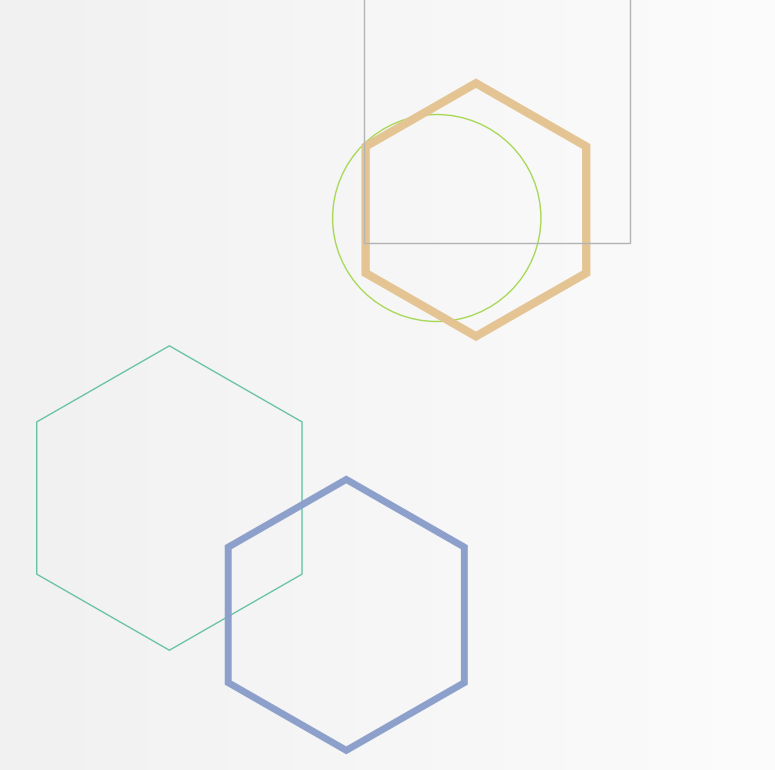[{"shape": "hexagon", "thickness": 0.5, "radius": 0.99, "center": [0.219, 0.353]}, {"shape": "hexagon", "thickness": 2.5, "radius": 0.88, "center": [0.447, 0.201]}, {"shape": "circle", "thickness": 0.5, "radius": 0.67, "center": [0.564, 0.717]}, {"shape": "hexagon", "thickness": 3, "radius": 0.82, "center": [0.614, 0.728]}, {"shape": "square", "thickness": 0.5, "radius": 0.86, "center": [0.641, 0.856]}]